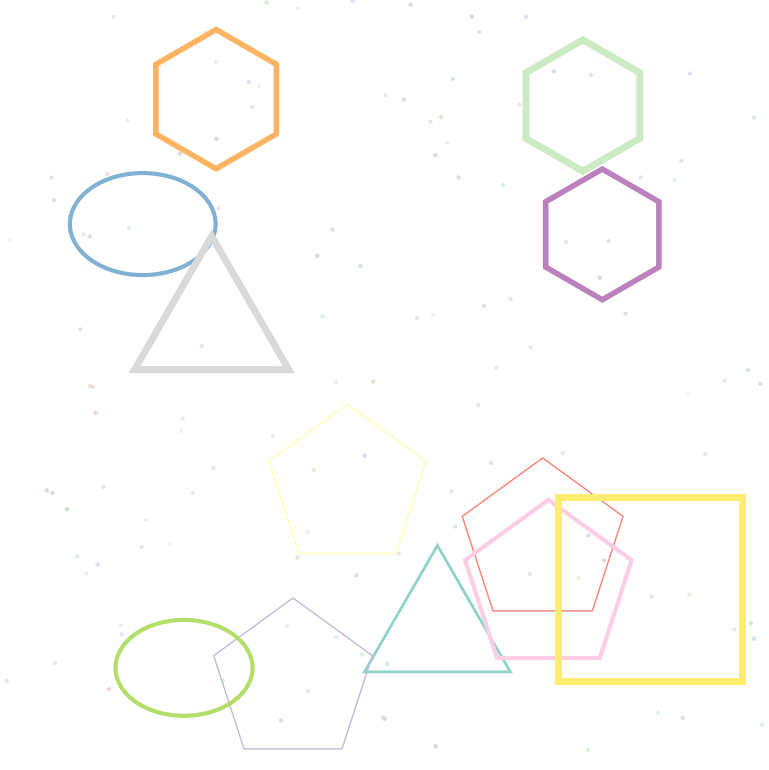[{"shape": "triangle", "thickness": 1, "radius": 0.55, "center": [0.568, 0.182]}, {"shape": "pentagon", "thickness": 0.5, "radius": 0.54, "center": [0.451, 0.368]}, {"shape": "pentagon", "thickness": 0.5, "radius": 0.54, "center": [0.381, 0.115]}, {"shape": "pentagon", "thickness": 0.5, "radius": 0.55, "center": [0.705, 0.295]}, {"shape": "oval", "thickness": 1.5, "radius": 0.47, "center": [0.185, 0.709]}, {"shape": "hexagon", "thickness": 2, "radius": 0.45, "center": [0.281, 0.871]}, {"shape": "oval", "thickness": 1.5, "radius": 0.44, "center": [0.239, 0.133]}, {"shape": "pentagon", "thickness": 1.5, "radius": 0.57, "center": [0.712, 0.237]}, {"shape": "triangle", "thickness": 2.5, "radius": 0.58, "center": [0.275, 0.578]}, {"shape": "hexagon", "thickness": 2, "radius": 0.42, "center": [0.782, 0.696]}, {"shape": "hexagon", "thickness": 2.5, "radius": 0.43, "center": [0.757, 0.863]}, {"shape": "square", "thickness": 2.5, "radius": 0.6, "center": [0.844, 0.235]}]